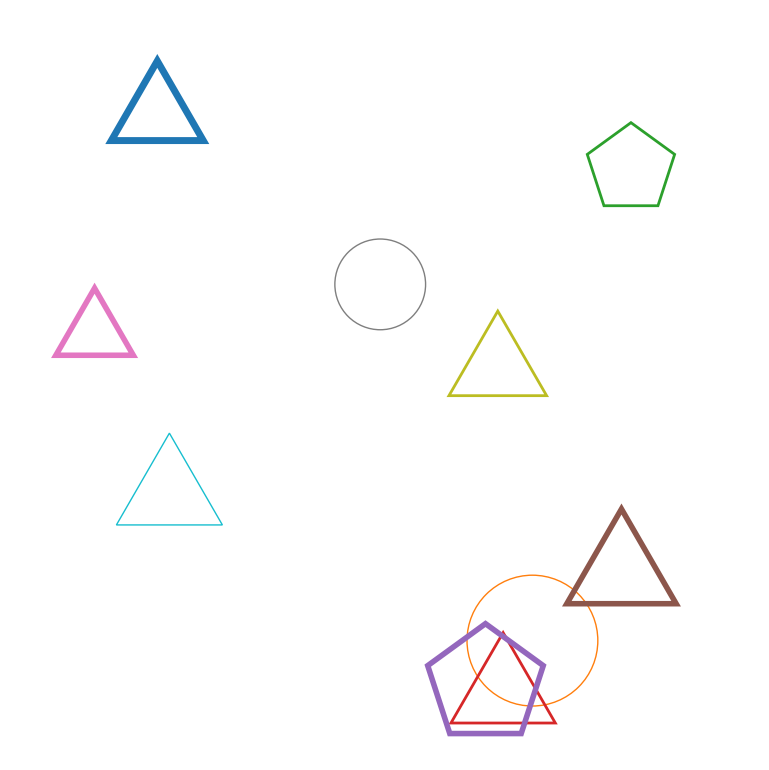[{"shape": "triangle", "thickness": 2.5, "radius": 0.34, "center": [0.204, 0.852]}, {"shape": "circle", "thickness": 0.5, "radius": 0.42, "center": [0.691, 0.168]}, {"shape": "pentagon", "thickness": 1, "radius": 0.3, "center": [0.819, 0.781]}, {"shape": "triangle", "thickness": 1, "radius": 0.39, "center": [0.653, 0.1]}, {"shape": "pentagon", "thickness": 2, "radius": 0.39, "center": [0.631, 0.111]}, {"shape": "triangle", "thickness": 2, "radius": 0.41, "center": [0.807, 0.257]}, {"shape": "triangle", "thickness": 2, "radius": 0.29, "center": [0.123, 0.568]}, {"shape": "circle", "thickness": 0.5, "radius": 0.29, "center": [0.494, 0.631]}, {"shape": "triangle", "thickness": 1, "radius": 0.37, "center": [0.646, 0.523]}, {"shape": "triangle", "thickness": 0.5, "radius": 0.4, "center": [0.22, 0.358]}]